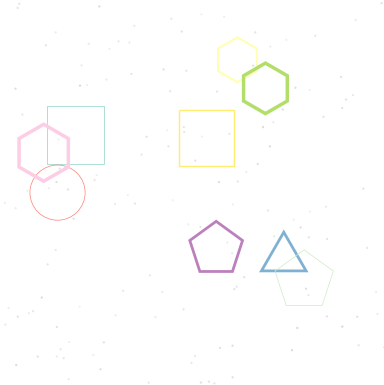[{"shape": "square", "thickness": 0.5, "radius": 0.37, "center": [0.197, 0.65]}, {"shape": "hexagon", "thickness": 1.5, "radius": 0.29, "center": [0.617, 0.845]}, {"shape": "circle", "thickness": 0.5, "radius": 0.36, "center": [0.149, 0.5]}, {"shape": "triangle", "thickness": 2, "radius": 0.34, "center": [0.737, 0.33]}, {"shape": "hexagon", "thickness": 2.5, "radius": 0.33, "center": [0.689, 0.77]}, {"shape": "hexagon", "thickness": 2.5, "radius": 0.37, "center": [0.113, 0.603]}, {"shape": "pentagon", "thickness": 2, "radius": 0.36, "center": [0.561, 0.353]}, {"shape": "pentagon", "thickness": 0.5, "radius": 0.4, "center": [0.79, 0.271]}, {"shape": "square", "thickness": 1, "radius": 0.36, "center": [0.536, 0.641]}]